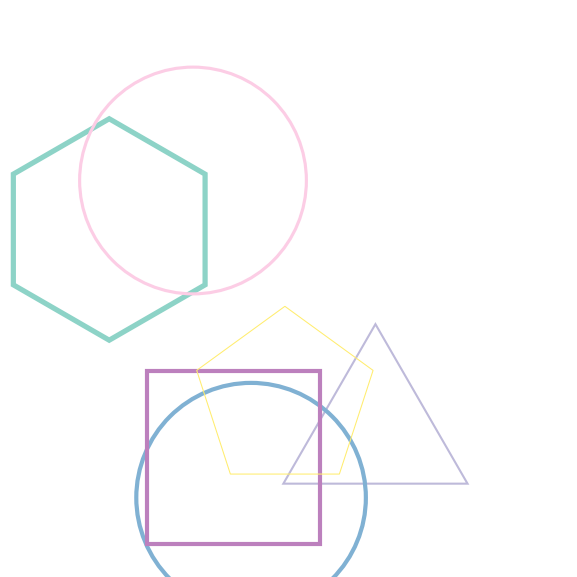[{"shape": "hexagon", "thickness": 2.5, "radius": 0.96, "center": [0.189, 0.602]}, {"shape": "triangle", "thickness": 1, "radius": 0.92, "center": [0.65, 0.254]}, {"shape": "circle", "thickness": 2, "radius": 0.99, "center": [0.435, 0.137]}, {"shape": "circle", "thickness": 1.5, "radius": 0.98, "center": [0.334, 0.687]}, {"shape": "square", "thickness": 2, "radius": 0.75, "center": [0.405, 0.207]}, {"shape": "pentagon", "thickness": 0.5, "radius": 0.8, "center": [0.493, 0.308]}]